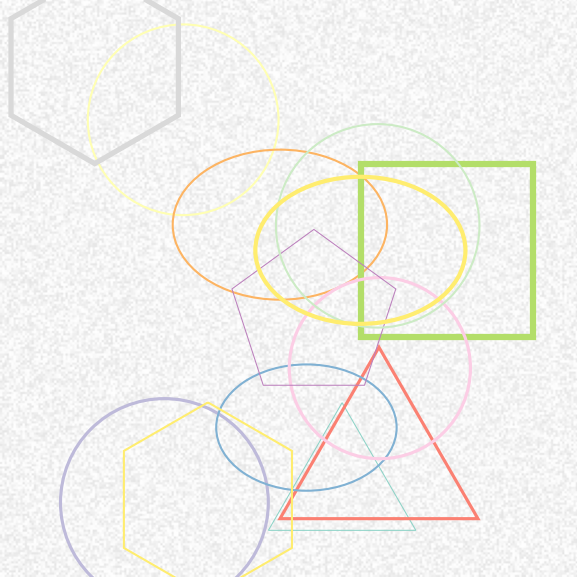[{"shape": "triangle", "thickness": 0.5, "radius": 0.74, "center": [0.592, 0.154]}, {"shape": "circle", "thickness": 1, "radius": 0.83, "center": [0.317, 0.792]}, {"shape": "circle", "thickness": 1.5, "radius": 0.9, "center": [0.285, 0.129]}, {"shape": "triangle", "thickness": 1.5, "radius": 0.99, "center": [0.656, 0.2]}, {"shape": "oval", "thickness": 1, "radius": 0.78, "center": [0.531, 0.259]}, {"shape": "oval", "thickness": 1, "radius": 0.93, "center": [0.485, 0.61]}, {"shape": "square", "thickness": 3, "radius": 0.75, "center": [0.774, 0.566]}, {"shape": "circle", "thickness": 1.5, "radius": 0.78, "center": [0.658, 0.362]}, {"shape": "hexagon", "thickness": 2.5, "radius": 0.84, "center": [0.164, 0.883]}, {"shape": "pentagon", "thickness": 0.5, "radius": 0.75, "center": [0.544, 0.453]}, {"shape": "circle", "thickness": 1, "radius": 0.88, "center": [0.654, 0.608]}, {"shape": "hexagon", "thickness": 1, "radius": 0.84, "center": [0.36, 0.134]}, {"shape": "oval", "thickness": 2, "radius": 0.91, "center": [0.624, 0.566]}]